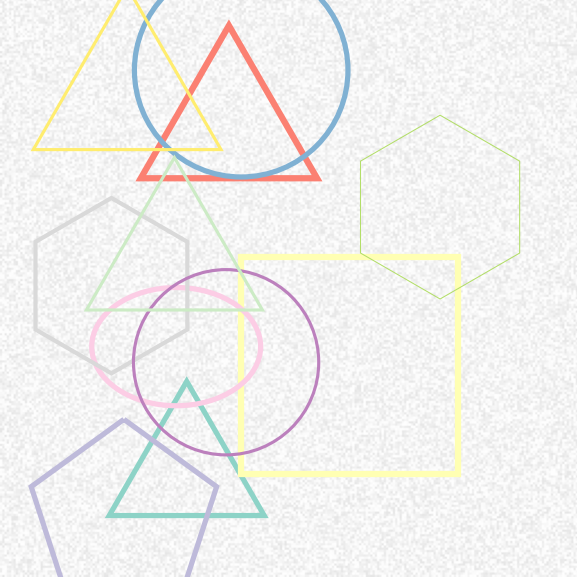[{"shape": "triangle", "thickness": 2.5, "radius": 0.77, "center": [0.323, 0.184]}, {"shape": "square", "thickness": 3, "radius": 0.94, "center": [0.605, 0.366]}, {"shape": "pentagon", "thickness": 2.5, "radius": 0.84, "center": [0.215, 0.104]}, {"shape": "triangle", "thickness": 3, "radius": 0.88, "center": [0.396, 0.779]}, {"shape": "circle", "thickness": 2.5, "radius": 0.92, "center": [0.418, 0.878]}, {"shape": "hexagon", "thickness": 0.5, "radius": 0.8, "center": [0.762, 0.641]}, {"shape": "oval", "thickness": 2.5, "radius": 0.73, "center": [0.305, 0.399]}, {"shape": "hexagon", "thickness": 2, "radius": 0.76, "center": [0.193, 0.504]}, {"shape": "circle", "thickness": 1.5, "radius": 0.8, "center": [0.392, 0.372]}, {"shape": "triangle", "thickness": 1.5, "radius": 0.88, "center": [0.302, 0.55]}, {"shape": "triangle", "thickness": 1.5, "radius": 0.94, "center": [0.22, 0.834]}]